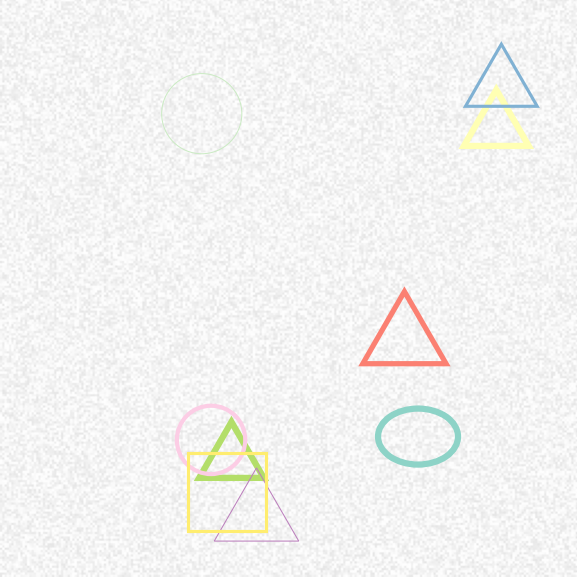[{"shape": "oval", "thickness": 3, "radius": 0.35, "center": [0.724, 0.243]}, {"shape": "triangle", "thickness": 3, "radius": 0.32, "center": [0.859, 0.779]}, {"shape": "triangle", "thickness": 2.5, "radius": 0.42, "center": [0.7, 0.411]}, {"shape": "triangle", "thickness": 1.5, "radius": 0.36, "center": [0.868, 0.851]}, {"shape": "triangle", "thickness": 3, "radius": 0.32, "center": [0.401, 0.204]}, {"shape": "circle", "thickness": 2, "radius": 0.3, "center": [0.365, 0.237]}, {"shape": "triangle", "thickness": 0.5, "radius": 0.42, "center": [0.444, 0.104]}, {"shape": "circle", "thickness": 0.5, "radius": 0.35, "center": [0.349, 0.802]}, {"shape": "square", "thickness": 1.5, "radius": 0.34, "center": [0.393, 0.147]}]